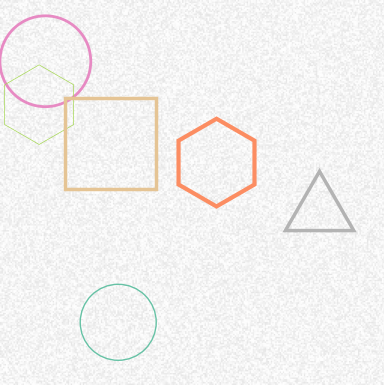[{"shape": "circle", "thickness": 1, "radius": 0.49, "center": [0.307, 0.163]}, {"shape": "hexagon", "thickness": 3, "radius": 0.57, "center": [0.562, 0.578]}, {"shape": "circle", "thickness": 2, "radius": 0.59, "center": [0.118, 0.841]}, {"shape": "hexagon", "thickness": 0.5, "radius": 0.52, "center": [0.102, 0.728]}, {"shape": "square", "thickness": 2.5, "radius": 0.59, "center": [0.287, 0.627]}, {"shape": "triangle", "thickness": 2.5, "radius": 0.51, "center": [0.83, 0.452]}]